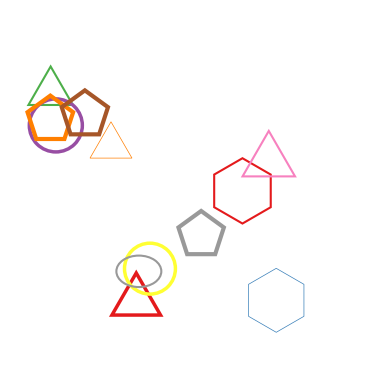[{"shape": "hexagon", "thickness": 1.5, "radius": 0.42, "center": [0.63, 0.504]}, {"shape": "triangle", "thickness": 2.5, "radius": 0.36, "center": [0.354, 0.218]}, {"shape": "hexagon", "thickness": 0.5, "radius": 0.42, "center": [0.718, 0.22]}, {"shape": "triangle", "thickness": 1.5, "radius": 0.33, "center": [0.132, 0.761]}, {"shape": "circle", "thickness": 2.5, "radius": 0.34, "center": [0.145, 0.674]}, {"shape": "pentagon", "thickness": 3, "radius": 0.31, "center": [0.131, 0.689]}, {"shape": "triangle", "thickness": 0.5, "radius": 0.31, "center": [0.288, 0.621]}, {"shape": "circle", "thickness": 2.5, "radius": 0.33, "center": [0.39, 0.302]}, {"shape": "pentagon", "thickness": 3, "radius": 0.32, "center": [0.22, 0.702]}, {"shape": "triangle", "thickness": 1.5, "radius": 0.39, "center": [0.698, 0.581]}, {"shape": "pentagon", "thickness": 3, "radius": 0.31, "center": [0.522, 0.39]}, {"shape": "oval", "thickness": 1.5, "radius": 0.29, "center": [0.361, 0.295]}]